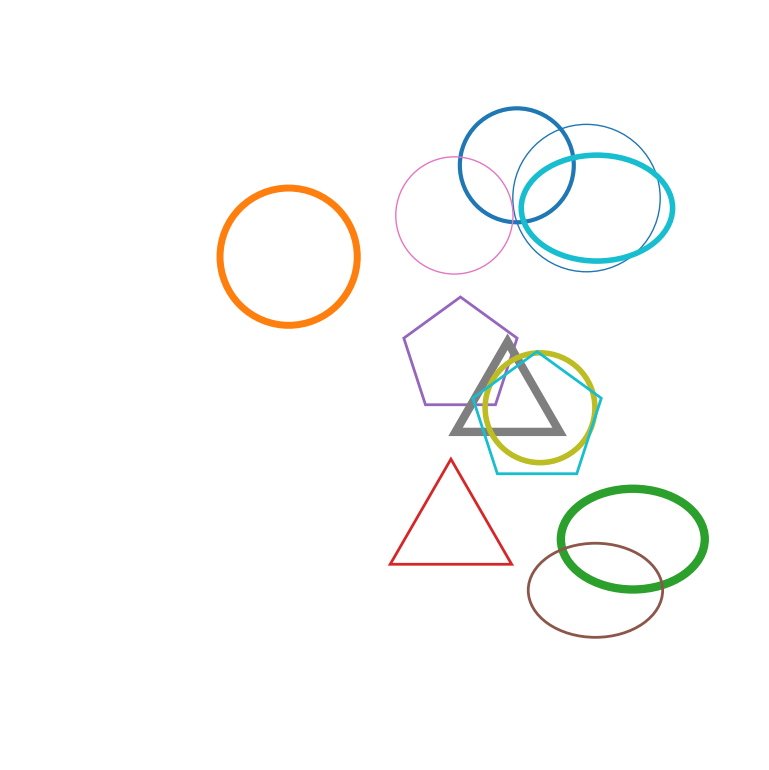[{"shape": "circle", "thickness": 1.5, "radius": 0.37, "center": [0.671, 0.785]}, {"shape": "circle", "thickness": 0.5, "radius": 0.48, "center": [0.762, 0.743]}, {"shape": "circle", "thickness": 2.5, "radius": 0.45, "center": [0.375, 0.667]}, {"shape": "oval", "thickness": 3, "radius": 0.47, "center": [0.822, 0.3]}, {"shape": "triangle", "thickness": 1, "radius": 0.46, "center": [0.586, 0.313]}, {"shape": "pentagon", "thickness": 1, "radius": 0.39, "center": [0.598, 0.537]}, {"shape": "oval", "thickness": 1, "radius": 0.44, "center": [0.773, 0.233]}, {"shape": "circle", "thickness": 0.5, "radius": 0.38, "center": [0.59, 0.72]}, {"shape": "triangle", "thickness": 3, "radius": 0.39, "center": [0.659, 0.478]}, {"shape": "circle", "thickness": 2, "radius": 0.36, "center": [0.701, 0.47]}, {"shape": "pentagon", "thickness": 1, "radius": 0.44, "center": [0.697, 0.456]}, {"shape": "oval", "thickness": 2, "radius": 0.49, "center": [0.775, 0.73]}]